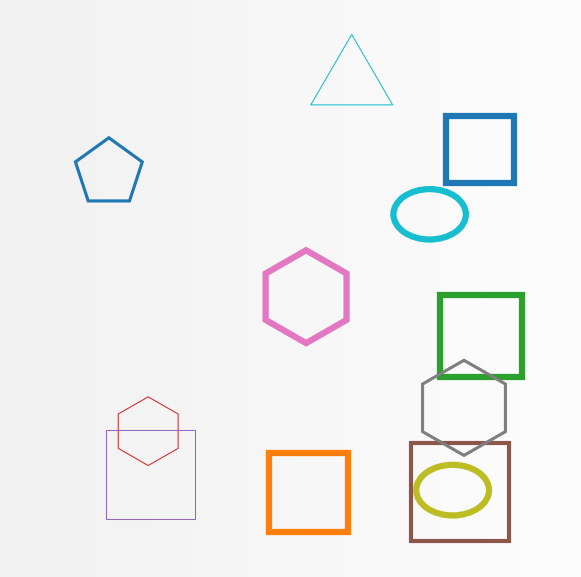[{"shape": "pentagon", "thickness": 1.5, "radius": 0.3, "center": [0.187, 0.7]}, {"shape": "square", "thickness": 3, "radius": 0.29, "center": [0.825, 0.74]}, {"shape": "square", "thickness": 3, "radius": 0.34, "center": [0.53, 0.147]}, {"shape": "square", "thickness": 3, "radius": 0.35, "center": [0.828, 0.417]}, {"shape": "hexagon", "thickness": 0.5, "radius": 0.3, "center": [0.255, 0.252]}, {"shape": "square", "thickness": 0.5, "radius": 0.38, "center": [0.259, 0.178]}, {"shape": "square", "thickness": 2, "radius": 0.42, "center": [0.791, 0.147]}, {"shape": "hexagon", "thickness": 3, "radius": 0.4, "center": [0.527, 0.485]}, {"shape": "hexagon", "thickness": 1.5, "radius": 0.41, "center": [0.798, 0.293]}, {"shape": "oval", "thickness": 3, "radius": 0.31, "center": [0.779, 0.15]}, {"shape": "oval", "thickness": 3, "radius": 0.31, "center": [0.739, 0.628]}, {"shape": "triangle", "thickness": 0.5, "radius": 0.41, "center": [0.605, 0.858]}]